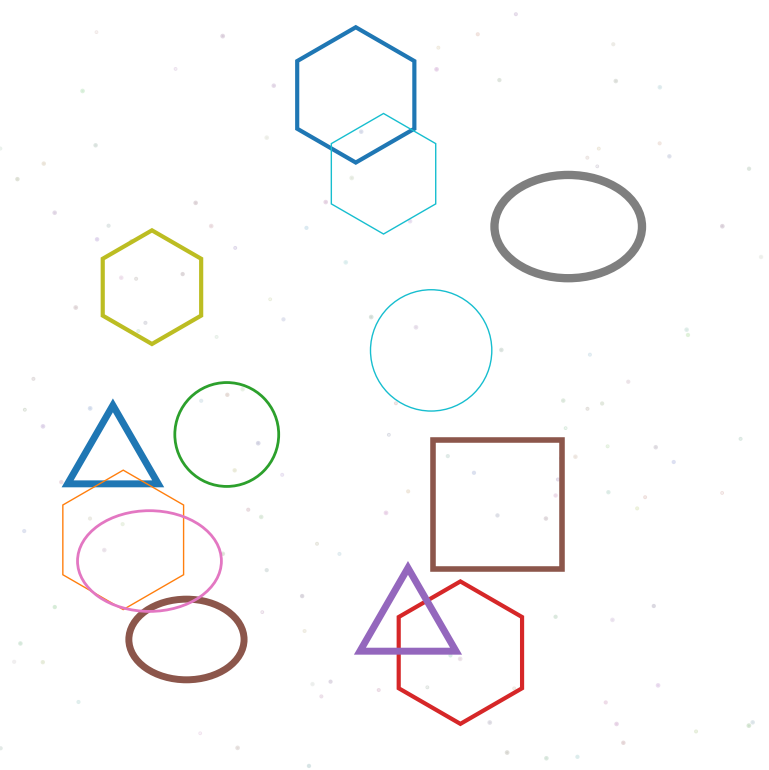[{"shape": "hexagon", "thickness": 1.5, "radius": 0.44, "center": [0.462, 0.877]}, {"shape": "triangle", "thickness": 2.5, "radius": 0.34, "center": [0.147, 0.406]}, {"shape": "hexagon", "thickness": 0.5, "radius": 0.45, "center": [0.16, 0.299]}, {"shape": "circle", "thickness": 1, "radius": 0.34, "center": [0.294, 0.436]}, {"shape": "hexagon", "thickness": 1.5, "radius": 0.46, "center": [0.598, 0.152]}, {"shape": "triangle", "thickness": 2.5, "radius": 0.36, "center": [0.53, 0.19]}, {"shape": "oval", "thickness": 2.5, "radius": 0.37, "center": [0.242, 0.169]}, {"shape": "square", "thickness": 2, "radius": 0.42, "center": [0.646, 0.345]}, {"shape": "oval", "thickness": 1, "radius": 0.47, "center": [0.194, 0.271]}, {"shape": "oval", "thickness": 3, "radius": 0.48, "center": [0.738, 0.706]}, {"shape": "hexagon", "thickness": 1.5, "radius": 0.37, "center": [0.197, 0.627]}, {"shape": "circle", "thickness": 0.5, "radius": 0.39, "center": [0.56, 0.545]}, {"shape": "hexagon", "thickness": 0.5, "radius": 0.39, "center": [0.498, 0.774]}]